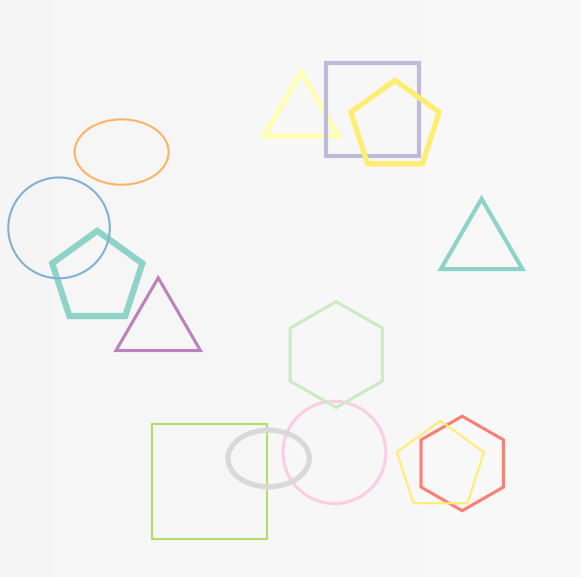[{"shape": "pentagon", "thickness": 3, "radius": 0.41, "center": [0.167, 0.518]}, {"shape": "triangle", "thickness": 2, "radius": 0.41, "center": [0.829, 0.574]}, {"shape": "triangle", "thickness": 2.5, "radius": 0.37, "center": [0.518, 0.8]}, {"shape": "square", "thickness": 2, "radius": 0.4, "center": [0.641, 0.809]}, {"shape": "hexagon", "thickness": 1.5, "radius": 0.41, "center": [0.795, 0.197]}, {"shape": "circle", "thickness": 1, "radius": 0.44, "center": [0.102, 0.605]}, {"shape": "oval", "thickness": 1, "radius": 0.4, "center": [0.209, 0.736]}, {"shape": "square", "thickness": 1, "radius": 0.5, "center": [0.36, 0.165]}, {"shape": "circle", "thickness": 1.5, "radius": 0.44, "center": [0.575, 0.216]}, {"shape": "oval", "thickness": 2.5, "radius": 0.35, "center": [0.462, 0.205]}, {"shape": "triangle", "thickness": 1.5, "radius": 0.42, "center": [0.272, 0.434]}, {"shape": "hexagon", "thickness": 1.5, "radius": 0.46, "center": [0.578, 0.385]}, {"shape": "pentagon", "thickness": 2.5, "radius": 0.4, "center": [0.68, 0.78]}, {"shape": "pentagon", "thickness": 1, "radius": 0.39, "center": [0.758, 0.192]}]